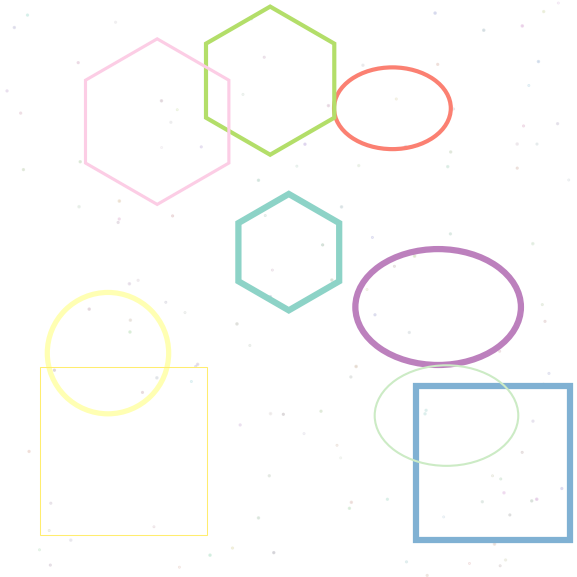[{"shape": "hexagon", "thickness": 3, "radius": 0.5, "center": [0.5, 0.563]}, {"shape": "circle", "thickness": 2.5, "radius": 0.53, "center": [0.187, 0.388]}, {"shape": "oval", "thickness": 2, "radius": 0.51, "center": [0.68, 0.812]}, {"shape": "square", "thickness": 3, "radius": 0.66, "center": [0.854, 0.198]}, {"shape": "hexagon", "thickness": 2, "radius": 0.64, "center": [0.468, 0.859]}, {"shape": "hexagon", "thickness": 1.5, "radius": 0.72, "center": [0.272, 0.789]}, {"shape": "oval", "thickness": 3, "radius": 0.72, "center": [0.759, 0.467]}, {"shape": "oval", "thickness": 1, "radius": 0.62, "center": [0.773, 0.28]}, {"shape": "square", "thickness": 0.5, "radius": 0.73, "center": [0.214, 0.218]}]